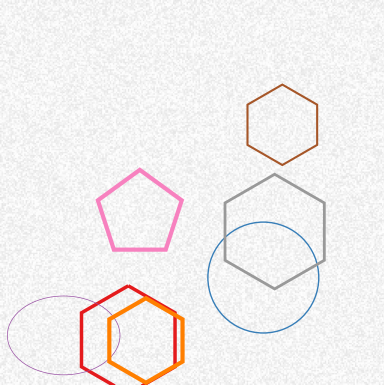[{"shape": "hexagon", "thickness": 2.5, "radius": 0.7, "center": [0.333, 0.117]}, {"shape": "circle", "thickness": 1, "radius": 0.72, "center": [0.684, 0.279]}, {"shape": "oval", "thickness": 0.5, "radius": 0.73, "center": [0.165, 0.129]}, {"shape": "hexagon", "thickness": 3, "radius": 0.55, "center": [0.379, 0.116]}, {"shape": "hexagon", "thickness": 1.5, "radius": 0.52, "center": [0.733, 0.676]}, {"shape": "pentagon", "thickness": 3, "radius": 0.57, "center": [0.363, 0.444]}, {"shape": "hexagon", "thickness": 2, "radius": 0.74, "center": [0.713, 0.398]}]